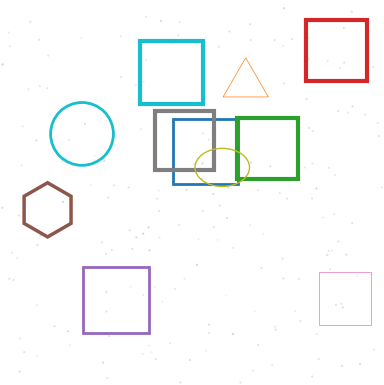[{"shape": "square", "thickness": 2, "radius": 0.42, "center": [0.533, 0.606]}, {"shape": "triangle", "thickness": 0.5, "radius": 0.34, "center": [0.638, 0.782]}, {"shape": "square", "thickness": 3, "radius": 0.4, "center": [0.695, 0.614]}, {"shape": "square", "thickness": 3, "radius": 0.39, "center": [0.874, 0.868]}, {"shape": "square", "thickness": 2, "radius": 0.43, "center": [0.3, 0.221]}, {"shape": "hexagon", "thickness": 2.5, "radius": 0.35, "center": [0.124, 0.455]}, {"shape": "square", "thickness": 0.5, "radius": 0.34, "center": [0.897, 0.224]}, {"shape": "square", "thickness": 3, "radius": 0.39, "center": [0.479, 0.635]}, {"shape": "oval", "thickness": 1, "radius": 0.35, "center": [0.577, 0.565]}, {"shape": "square", "thickness": 3, "radius": 0.41, "center": [0.445, 0.811]}, {"shape": "circle", "thickness": 2, "radius": 0.41, "center": [0.213, 0.652]}]